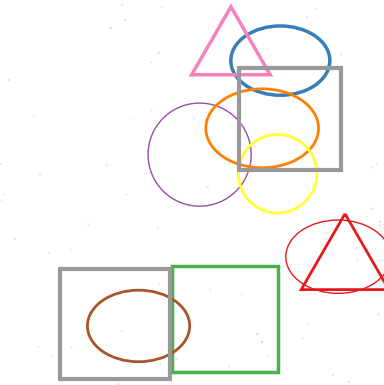[{"shape": "oval", "thickness": 1, "radius": 0.68, "center": [0.878, 0.333]}, {"shape": "triangle", "thickness": 2, "radius": 0.66, "center": [0.896, 0.313]}, {"shape": "oval", "thickness": 2.5, "radius": 0.64, "center": [0.728, 0.843]}, {"shape": "square", "thickness": 2.5, "radius": 0.69, "center": [0.584, 0.172]}, {"shape": "circle", "thickness": 1, "radius": 0.67, "center": [0.518, 0.598]}, {"shape": "oval", "thickness": 2, "radius": 0.73, "center": [0.681, 0.667]}, {"shape": "circle", "thickness": 2, "radius": 0.51, "center": [0.721, 0.549]}, {"shape": "oval", "thickness": 2, "radius": 0.66, "center": [0.36, 0.153]}, {"shape": "triangle", "thickness": 2.5, "radius": 0.59, "center": [0.6, 0.865]}, {"shape": "square", "thickness": 3, "radius": 0.72, "center": [0.298, 0.159]}, {"shape": "square", "thickness": 3, "radius": 0.66, "center": [0.754, 0.691]}]